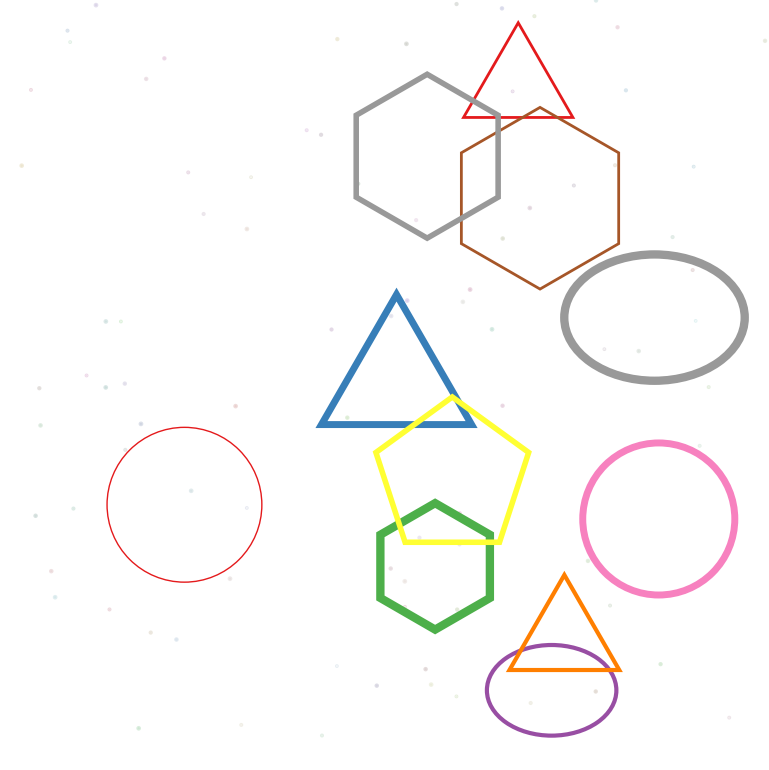[{"shape": "circle", "thickness": 0.5, "radius": 0.5, "center": [0.24, 0.344]}, {"shape": "triangle", "thickness": 1, "radius": 0.41, "center": [0.673, 0.888]}, {"shape": "triangle", "thickness": 2.5, "radius": 0.56, "center": [0.515, 0.505]}, {"shape": "hexagon", "thickness": 3, "radius": 0.41, "center": [0.565, 0.264]}, {"shape": "oval", "thickness": 1.5, "radius": 0.42, "center": [0.716, 0.103]}, {"shape": "triangle", "thickness": 1.5, "radius": 0.41, "center": [0.733, 0.171]}, {"shape": "pentagon", "thickness": 2, "radius": 0.52, "center": [0.587, 0.38]}, {"shape": "hexagon", "thickness": 1, "radius": 0.59, "center": [0.701, 0.743]}, {"shape": "circle", "thickness": 2.5, "radius": 0.49, "center": [0.856, 0.326]}, {"shape": "hexagon", "thickness": 2, "radius": 0.53, "center": [0.555, 0.797]}, {"shape": "oval", "thickness": 3, "radius": 0.59, "center": [0.85, 0.588]}]